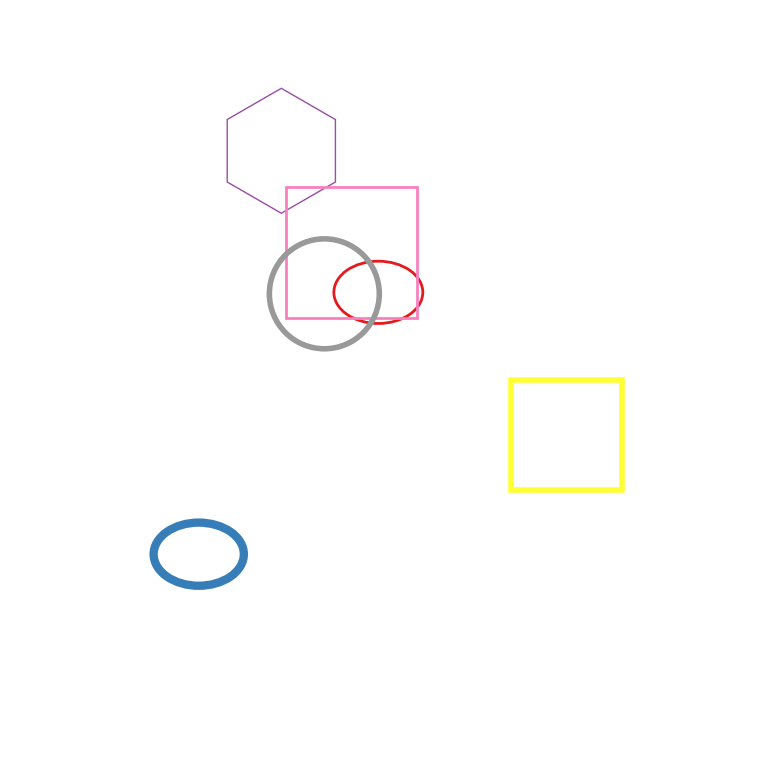[{"shape": "oval", "thickness": 1, "radius": 0.29, "center": [0.491, 0.62]}, {"shape": "oval", "thickness": 3, "radius": 0.29, "center": [0.258, 0.28]}, {"shape": "hexagon", "thickness": 0.5, "radius": 0.41, "center": [0.365, 0.804]}, {"shape": "square", "thickness": 2, "radius": 0.36, "center": [0.736, 0.435]}, {"shape": "square", "thickness": 1, "radius": 0.43, "center": [0.457, 0.672]}, {"shape": "circle", "thickness": 2, "radius": 0.36, "center": [0.421, 0.618]}]